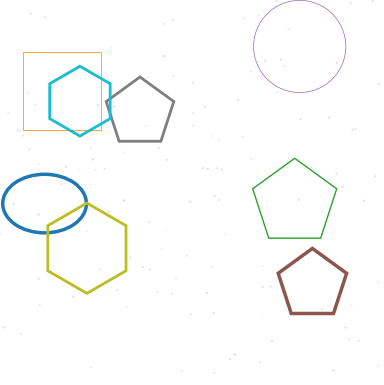[{"shape": "oval", "thickness": 2.5, "radius": 0.54, "center": [0.116, 0.471]}, {"shape": "square", "thickness": 0.5, "radius": 0.51, "center": [0.161, 0.763]}, {"shape": "pentagon", "thickness": 1, "radius": 0.57, "center": [0.765, 0.474]}, {"shape": "circle", "thickness": 0.5, "radius": 0.6, "center": [0.778, 0.879]}, {"shape": "pentagon", "thickness": 2.5, "radius": 0.47, "center": [0.811, 0.261]}, {"shape": "pentagon", "thickness": 2, "radius": 0.46, "center": [0.364, 0.708]}, {"shape": "hexagon", "thickness": 2, "radius": 0.59, "center": [0.226, 0.355]}, {"shape": "hexagon", "thickness": 2, "radius": 0.45, "center": [0.208, 0.737]}]